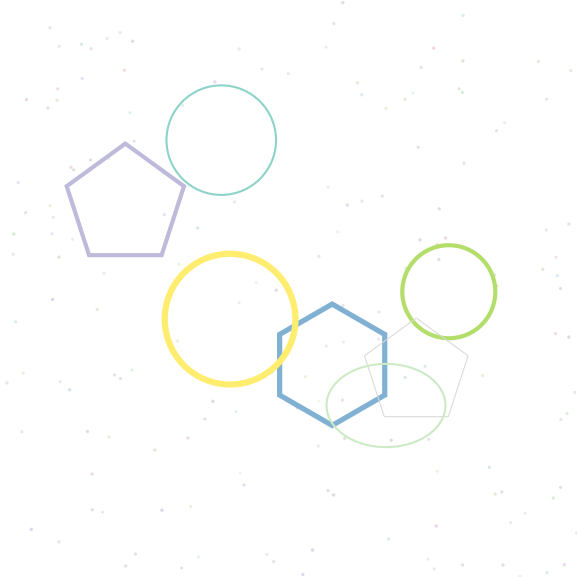[{"shape": "circle", "thickness": 1, "radius": 0.47, "center": [0.383, 0.756]}, {"shape": "pentagon", "thickness": 2, "radius": 0.53, "center": [0.217, 0.644]}, {"shape": "hexagon", "thickness": 2.5, "radius": 0.53, "center": [0.575, 0.368]}, {"shape": "circle", "thickness": 2, "radius": 0.4, "center": [0.777, 0.494]}, {"shape": "pentagon", "thickness": 0.5, "radius": 0.47, "center": [0.721, 0.354]}, {"shape": "oval", "thickness": 1, "radius": 0.51, "center": [0.668, 0.297]}, {"shape": "circle", "thickness": 3, "radius": 0.57, "center": [0.398, 0.447]}]